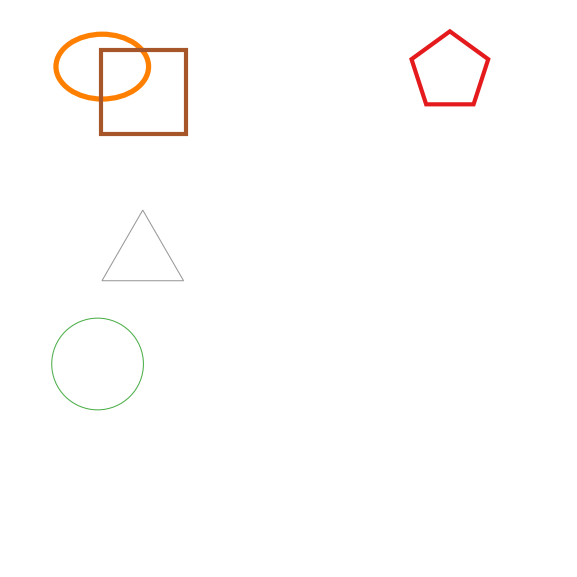[{"shape": "pentagon", "thickness": 2, "radius": 0.35, "center": [0.779, 0.875]}, {"shape": "circle", "thickness": 0.5, "radius": 0.4, "center": [0.169, 0.369]}, {"shape": "oval", "thickness": 2.5, "radius": 0.4, "center": [0.177, 0.884]}, {"shape": "square", "thickness": 2, "radius": 0.37, "center": [0.249, 0.839]}, {"shape": "triangle", "thickness": 0.5, "radius": 0.41, "center": [0.247, 0.554]}]